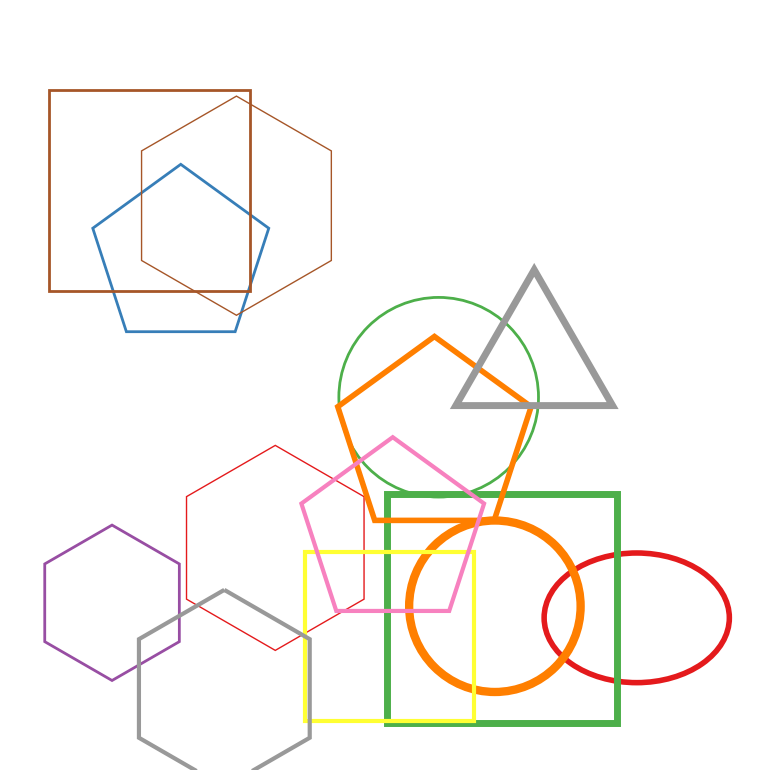[{"shape": "oval", "thickness": 2, "radius": 0.6, "center": [0.827, 0.198]}, {"shape": "hexagon", "thickness": 0.5, "radius": 0.67, "center": [0.358, 0.288]}, {"shape": "pentagon", "thickness": 1, "radius": 0.6, "center": [0.235, 0.666]}, {"shape": "circle", "thickness": 1, "radius": 0.65, "center": [0.57, 0.484]}, {"shape": "square", "thickness": 2.5, "radius": 0.74, "center": [0.652, 0.209]}, {"shape": "hexagon", "thickness": 1, "radius": 0.5, "center": [0.146, 0.217]}, {"shape": "pentagon", "thickness": 2, "radius": 0.66, "center": [0.564, 0.431]}, {"shape": "circle", "thickness": 3, "radius": 0.56, "center": [0.643, 0.213]}, {"shape": "square", "thickness": 1.5, "radius": 0.55, "center": [0.506, 0.174]}, {"shape": "square", "thickness": 1, "radius": 0.65, "center": [0.194, 0.753]}, {"shape": "hexagon", "thickness": 0.5, "radius": 0.71, "center": [0.307, 0.733]}, {"shape": "pentagon", "thickness": 1.5, "radius": 0.62, "center": [0.51, 0.307]}, {"shape": "triangle", "thickness": 2.5, "radius": 0.59, "center": [0.694, 0.532]}, {"shape": "hexagon", "thickness": 1.5, "radius": 0.64, "center": [0.291, 0.106]}]